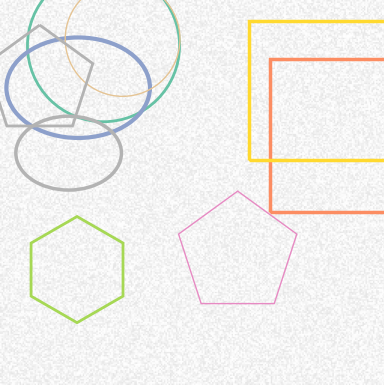[{"shape": "circle", "thickness": 2, "radius": 0.99, "center": [0.269, 0.881]}, {"shape": "square", "thickness": 2.5, "radius": 0.99, "center": [0.899, 0.648]}, {"shape": "oval", "thickness": 3, "radius": 0.93, "center": [0.203, 0.772]}, {"shape": "pentagon", "thickness": 1, "radius": 0.81, "center": [0.617, 0.342]}, {"shape": "hexagon", "thickness": 2, "radius": 0.69, "center": [0.2, 0.3]}, {"shape": "square", "thickness": 2.5, "radius": 0.9, "center": [0.826, 0.764]}, {"shape": "circle", "thickness": 1, "radius": 0.75, "center": [0.318, 0.899]}, {"shape": "oval", "thickness": 2.5, "radius": 0.69, "center": [0.178, 0.602]}, {"shape": "pentagon", "thickness": 2, "radius": 0.72, "center": [0.103, 0.79]}]